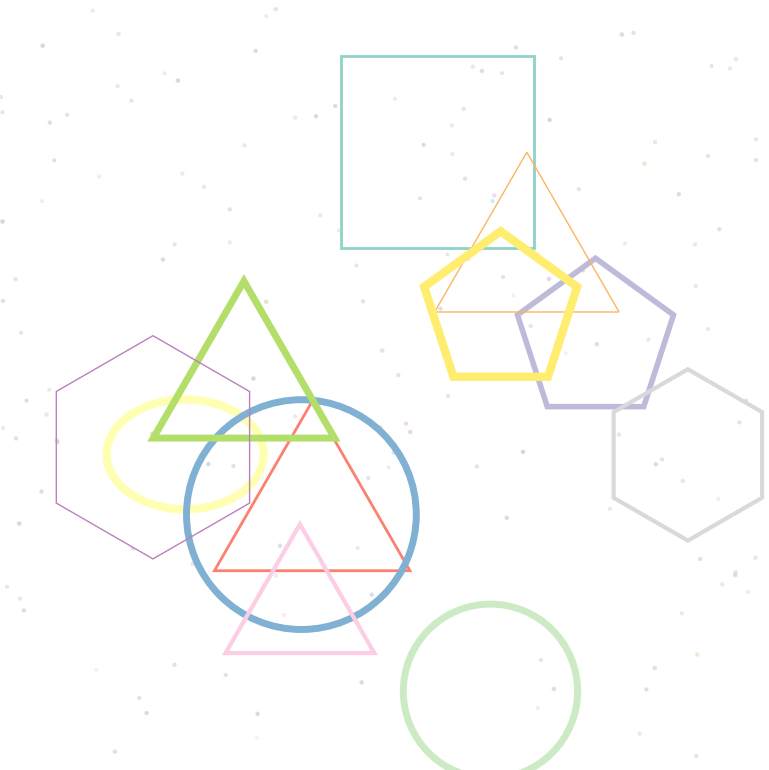[{"shape": "square", "thickness": 1, "radius": 0.62, "center": [0.568, 0.802]}, {"shape": "oval", "thickness": 3, "radius": 0.51, "center": [0.24, 0.41]}, {"shape": "pentagon", "thickness": 2, "radius": 0.53, "center": [0.773, 0.558]}, {"shape": "triangle", "thickness": 1, "radius": 0.73, "center": [0.405, 0.332]}, {"shape": "circle", "thickness": 2.5, "radius": 0.75, "center": [0.391, 0.332]}, {"shape": "triangle", "thickness": 0.5, "radius": 0.69, "center": [0.684, 0.664]}, {"shape": "triangle", "thickness": 2.5, "radius": 0.68, "center": [0.317, 0.499]}, {"shape": "triangle", "thickness": 1.5, "radius": 0.56, "center": [0.39, 0.208]}, {"shape": "hexagon", "thickness": 1.5, "radius": 0.56, "center": [0.893, 0.409]}, {"shape": "hexagon", "thickness": 0.5, "radius": 0.72, "center": [0.199, 0.419]}, {"shape": "circle", "thickness": 2.5, "radius": 0.57, "center": [0.637, 0.102]}, {"shape": "pentagon", "thickness": 3, "radius": 0.52, "center": [0.65, 0.595]}]